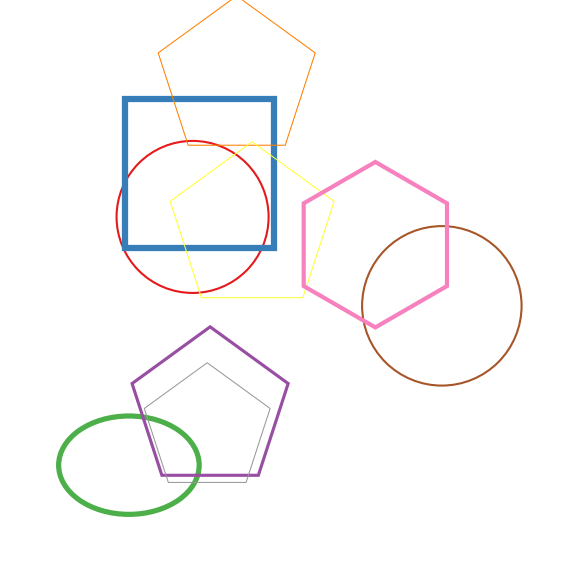[{"shape": "circle", "thickness": 1, "radius": 0.66, "center": [0.333, 0.624]}, {"shape": "square", "thickness": 3, "radius": 0.64, "center": [0.345, 0.699]}, {"shape": "oval", "thickness": 2.5, "radius": 0.61, "center": [0.223, 0.194]}, {"shape": "pentagon", "thickness": 1.5, "radius": 0.71, "center": [0.364, 0.291]}, {"shape": "pentagon", "thickness": 0.5, "radius": 0.71, "center": [0.41, 0.863]}, {"shape": "pentagon", "thickness": 0.5, "radius": 0.75, "center": [0.437, 0.604]}, {"shape": "circle", "thickness": 1, "radius": 0.69, "center": [0.765, 0.47]}, {"shape": "hexagon", "thickness": 2, "radius": 0.72, "center": [0.65, 0.575]}, {"shape": "pentagon", "thickness": 0.5, "radius": 0.57, "center": [0.359, 0.256]}]